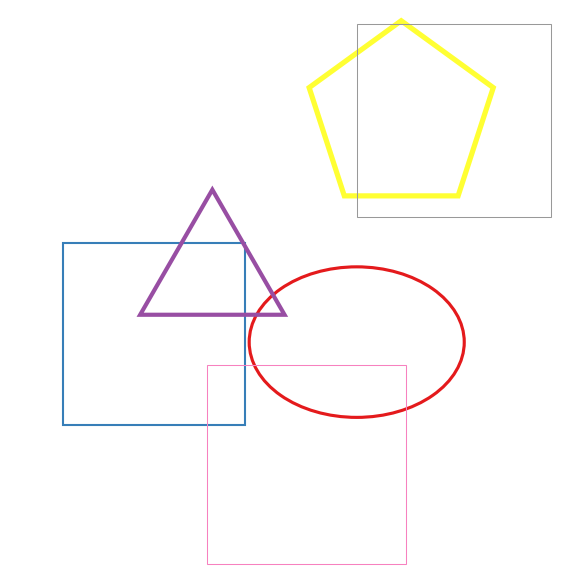[{"shape": "oval", "thickness": 1.5, "radius": 0.93, "center": [0.618, 0.407]}, {"shape": "square", "thickness": 1, "radius": 0.79, "center": [0.267, 0.421]}, {"shape": "triangle", "thickness": 2, "radius": 0.72, "center": [0.368, 0.526]}, {"shape": "pentagon", "thickness": 2.5, "radius": 0.84, "center": [0.695, 0.796]}, {"shape": "square", "thickness": 0.5, "radius": 0.86, "center": [0.53, 0.195]}, {"shape": "square", "thickness": 0.5, "radius": 0.84, "center": [0.787, 0.79]}]